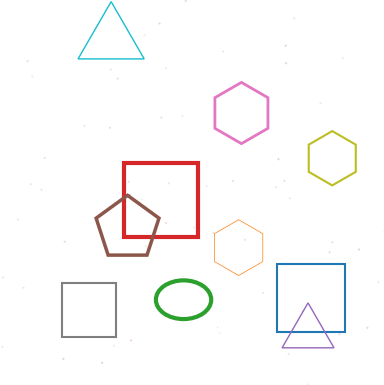[{"shape": "square", "thickness": 1.5, "radius": 0.44, "center": [0.807, 0.226]}, {"shape": "hexagon", "thickness": 0.5, "radius": 0.36, "center": [0.62, 0.357]}, {"shape": "oval", "thickness": 3, "radius": 0.36, "center": [0.477, 0.221]}, {"shape": "square", "thickness": 3, "radius": 0.48, "center": [0.419, 0.48]}, {"shape": "triangle", "thickness": 1, "radius": 0.39, "center": [0.8, 0.136]}, {"shape": "pentagon", "thickness": 2.5, "radius": 0.43, "center": [0.331, 0.407]}, {"shape": "hexagon", "thickness": 2, "radius": 0.4, "center": [0.627, 0.706]}, {"shape": "square", "thickness": 1.5, "radius": 0.35, "center": [0.232, 0.195]}, {"shape": "hexagon", "thickness": 1.5, "radius": 0.35, "center": [0.863, 0.589]}, {"shape": "triangle", "thickness": 1, "radius": 0.5, "center": [0.289, 0.897]}]